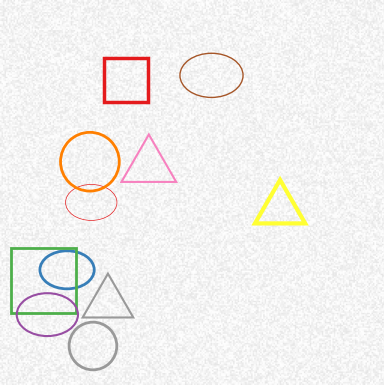[{"shape": "square", "thickness": 2.5, "radius": 0.29, "center": [0.327, 0.791]}, {"shape": "oval", "thickness": 0.5, "radius": 0.33, "center": [0.237, 0.474]}, {"shape": "oval", "thickness": 2, "radius": 0.35, "center": [0.174, 0.299]}, {"shape": "square", "thickness": 2, "radius": 0.42, "center": [0.113, 0.272]}, {"shape": "oval", "thickness": 1.5, "radius": 0.4, "center": [0.123, 0.183]}, {"shape": "circle", "thickness": 2, "radius": 0.38, "center": [0.234, 0.58]}, {"shape": "triangle", "thickness": 3, "radius": 0.38, "center": [0.727, 0.457]}, {"shape": "oval", "thickness": 1, "radius": 0.41, "center": [0.549, 0.804]}, {"shape": "triangle", "thickness": 1.5, "radius": 0.41, "center": [0.387, 0.569]}, {"shape": "circle", "thickness": 2, "radius": 0.31, "center": [0.241, 0.101]}, {"shape": "triangle", "thickness": 1.5, "radius": 0.38, "center": [0.28, 0.213]}]